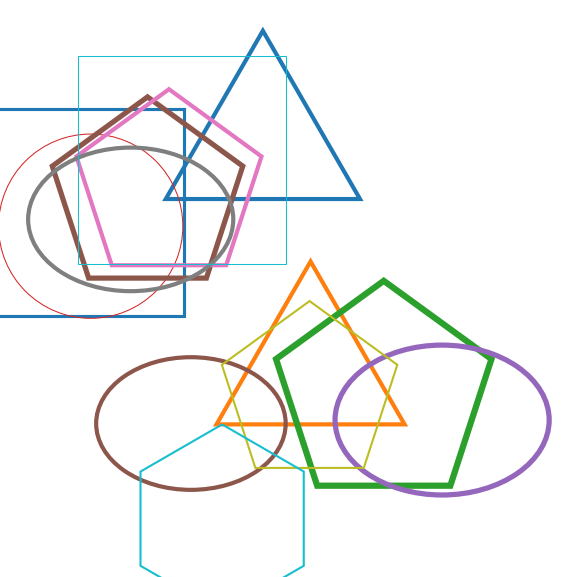[{"shape": "square", "thickness": 1.5, "radius": 0.89, "center": [0.139, 0.631]}, {"shape": "triangle", "thickness": 2, "radius": 0.97, "center": [0.455, 0.752]}, {"shape": "triangle", "thickness": 2, "radius": 0.94, "center": [0.538, 0.358]}, {"shape": "pentagon", "thickness": 3, "radius": 0.98, "center": [0.665, 0.317]}, {"shape": "circle", "thickness": 0.5, "radius": 0.8, "center": [0.157, 0.607]}, {"shape": "oval", "thickness": 2.5, "radius": 0.93, "center": [0.766, 0.272]}, {"shape": "pentagon", "thickness": 2.5, "radius": 0.87, "center": [0.255, 0.658]}, {"shape": "oval", "thickness": 2, "radius": 0.82, "center": [0.331, 0.266]}, {"shape": "pentagon", "thickness": 2, "radius": 0.84, "center": [0.293, 0.676]}, {"shape": "oval", "thickness": 2, "radius": 0.89, "center": [0.226, 0.619]}, {"shape": "pentagon", "thickness": 1, "radius": 0.8, "center": [0.536, 0.318]}, {"shape": "square", "thickness": 0.5, "radius": 0.9, "center": [0.314, 0.722]}, {"shape": "hexagon", "thickness": 1, "radius": 0.82, "center": [0.385, 0.101]}]